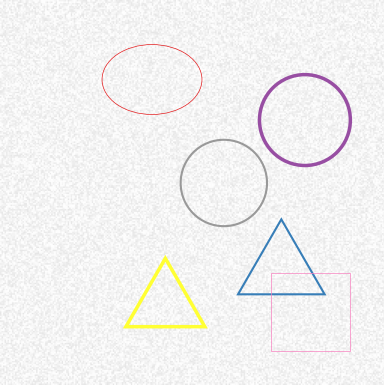[{"shape": "oval", "thickness": 0.5, "radius": 0.65, "center": [0.395, 0.793]}, {"shape": "triangle", "thickness": 1.5, "radius": 0.65, "center": [0.731, 0.3]}, {"shape": "circle", "thickness": 2.5, "radius": 0.59, "center": [0.792, 0.688]}, {"shape": "triangle", "thickness": 2.5, "radius": 0.59, "center": [0.43, 0.211]}, {"shape": "square", "thickness": 0.5, "radius": 0.51, "center": [0.807, 0.19]}, {"shape": "circle", "thickness": 1.5, "radius": 0.56, "center": [0.581, 0.525]}]